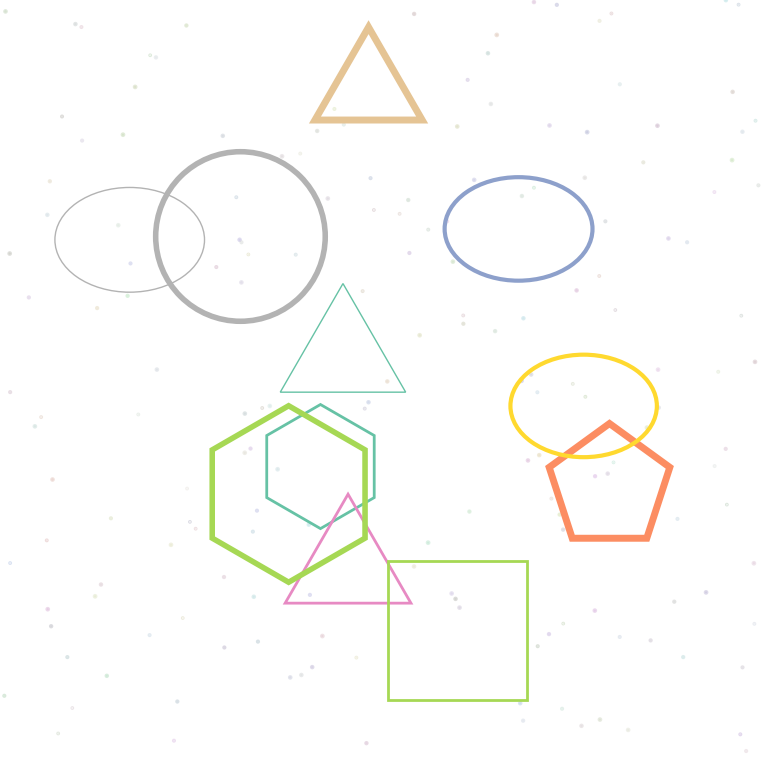[{"shape": "hexagon", "thickness": 1, "radius": 0.4, "center": [0.416, 0.394]}, {"shape": "triangle", "thickness": 0.5, "radius": 0.47, "center": [0.445, 0.538]}, {"shape": "pentagon", "thickness": 2.5, "radius": 0.41, "center": [0.792, 0.368]}, {"shape": "oval", "thickness": 1.5, "radius": 0.48, "center": [0.673, 0.703]}, {"shape": "triangle", "thickness": 1, "radius": 0.47, "center": [0.452, 0.264]}, {"shape": "square", "thickness": 1, "radius": 0.45, "center": [0.594, 0.181]}, {"shape": "hexagon", "thickness": 2, "radius": 0.57, "center": [0.375, 0.358]}, {"shape": "oval", "thickness": 1.5, "radius": 0.48, "center": [0.758, 0.473]}, {"shape": "triangle", "thickness": 2.5, "radius": 0.4, "center": [0.479, 0.884]}, {"shape": "oval", "thickness": 0.5, "radius": 0.49, "center": [0.168, 0.689]}, {"shape": "circle", "thickness": 2, "radius": 0.55, "center": [0.312, 0.693]}]